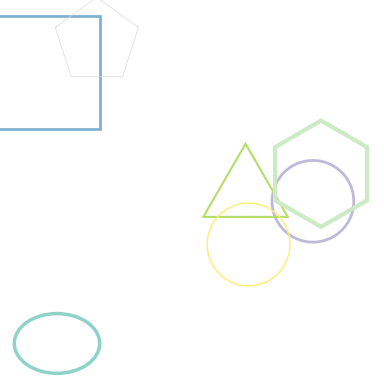[{"shape": "oval", "thickness": 2.5, "radius": 0.55, "center": [0.148, 0.108]}, {"shape": "circle", "thickness": 2, "radius": 0.53, "center": [0.813, 0.477]}, {"shape": "square", "thickness": 2, "radius": 0.73, "center": [0.114, 0.812]}, {"shape": "triangle", "thickness": 1.5, "radius": 0.63, "center": [0.638, 0.5]}, {"shape": "pentagon", "thickness": 0.5, "radius": 0.57, "center": [0.252, 0.894]}, {"shape": "hexagon", "thickness": 3, "radius": 0.69, "center": [0.834, 0.549]}, {"shape": "circle", "thickness": 1, "radius": 0.54, "center": [0.646, 0.365]}]